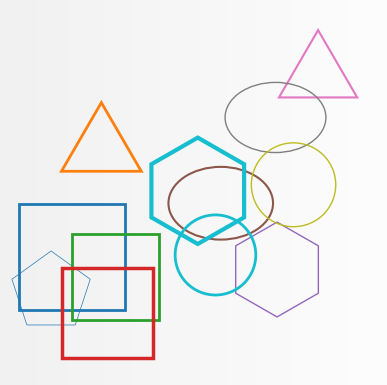[{"shape": "pentagon", "thickness": 0.5, "radius": 0.53, "center": [0.132, 0.242]}, {"shape": "square", "thickness": 2, "radius": 0.69, "center": [0.187, 0.333]}, {"shape": "triangle", "thickness": 2, "radius": 0.59, "center": [0.262, 0.615]}, {"shape": "square", "thickness": 2, "radius": 0.56, "center": [0.298, 0.28]}, {"shape": "square", "thickness": 2.5, "radius": 0.59, "center": [0.277, 0.187]}, {"shape": "hexagon", "thickness": 1, "radius": 0.62, "center": [0.715, 0.3]}, {"shape": "oval", "thickness": 1.5, "radius": 0.67, "center": [0.57, 0.472]}, {"shape": "triangle", "thickness": 1.5, "radius": 0.58, "center": [0.821, 0.805]}, {"shape": "oval", "thickness": 1, "radius": 0.65, "center": [0.711, 0.695]}, {"shape": "circle", "thickness": 1, "radius": 0.54, "center": [0.758, 0.52]}, {"shape": "hexagon", "thickness": 3, "radius": 0.69, "center": [0.51, 0.504]}, {"shape": "circle", "thickness": 2, "radius": 0.52, "center": [0.556, 0.338]}]